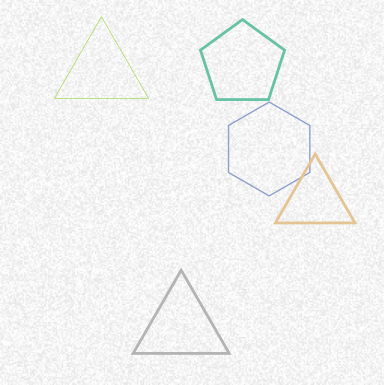[{"shape": "pentagon", "thickness": 2, "radius": 0.57, "center": [0.63, 0.834]}, {"shape": "hexagon", "thickness": 1, "radius": 0.61, "center": [0.699, 0.613]}, {"shape": "triangle", "thickness": 0.5, "radius": 0.71, "center": [0.264, 0.815]}, {"shape": "triangle", "thickness": 2, "radius": 0.6, "center": [0.819, 0.481]}, {"shape": "triangle", "thickness": 2, "radius": 0.72, "center": [0.471, 0.154]}]